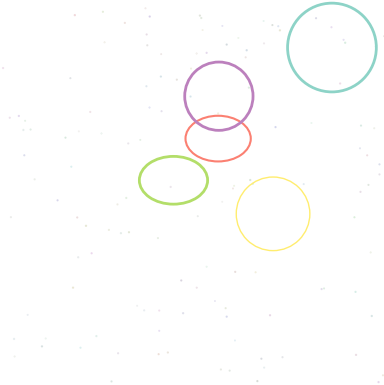[{"shape": "circle", "thickness": 2, "radius": 0.58, "center": [0.862, 0.877]}, {"shape": "oval", "thickness": 1.5, "radius": 0.42, "center": [0.567, 0.64]}, {"shape": "oval", "thickness": 2, "radius": 0.44, "center": [0.451, 0.532]}, {"shape": "circle", "thickness": 2, "radius": 0.44, "center": [0.569, 0.75]}, {"shape": "circle", "thickness": 1, "radius": 0.48, "center": [0.709, 0.445]}]